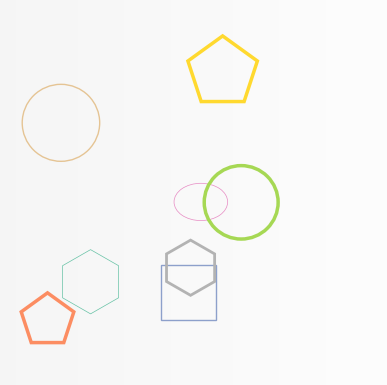[{"shape": "hexagon", "thickness": 0.5, "radius": 0.42, "center": [0.234, 0.268]}, {"shape": "pentagon", "thickness": 2.5, "radius": 0.36, "center": [0.123, 0.168]}, {"shape": "square", "thickness": 1, "radius": 0.36, "center": [0.486, 0.241]}, {"shape": "oval", "thickness": 0.5, "radius": 0.35, "center": [0.518, 0.475]}, {"shape": "circle", "thickness": 2.5, "radius": 0.48, "center": [0.622, 0.474]}, {"shape": "pentagon", "thickness": 2.5, "radius": 0.47, "center": [0.575, 0.812]}, {"shape": "circle", "thickness": 1, "radius": 0.5, "center": [0.157, 0.681]}, {"shape": "hexagon", "thickness": 2, "radius": 0.36, "center": [0.492, 0.305]}]